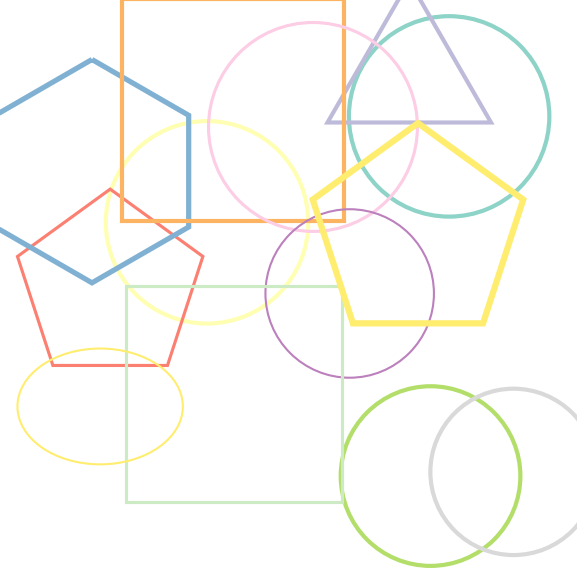[{"shape": "circle", "thickness": 2, "radius": 0.87, "center": [0.778, 0.798]}, {"shape": "circle", "thickness": 2, "radius": 0.88, "center": [0.358, 0.614]}, {"shape": "triangle", "thickness": 2, "radius": 0.82, "center": [0.709, 0.869]}, {"shape": "pentagon", "thickness": 1.5, "radius": 0.84, "center": [0.191, 0.503]}, {"shape": "hexagon", "thickness": 2.5, "radius": 0.97, "center": [0.159, 0.703]}, {"shape": "square", "thickness": 2, "radius": 0.96, "center": [0.404, 0.808]}, {"shape": "circle", "thickness": 2, "radius": 0.78, "center": [0.746, 0.175]}, {"shape": "circle", "thickness": 1.5, "radius": 0.9, "center": [0.542, 0.779]}, {"shape": "circle", "thickness": 2, "radius": 0.72, "center": [0.889, 0.182]}, {"shape": "circle", "thickness": 1, "radius": 0.73, "center": [0.606, 0.491]}, {"shape": "square", "thickness": 1.5, "radius": 0.94, "center": [0.405, 0.317]}, {"shape": "oval", "thickness": 1, "radius": 0.72, "center": [0.173, 0.295]}, {"shape": "pentagon", "thickness": 3, "radius": 0.96, "center": [0.724, 0.594]}]